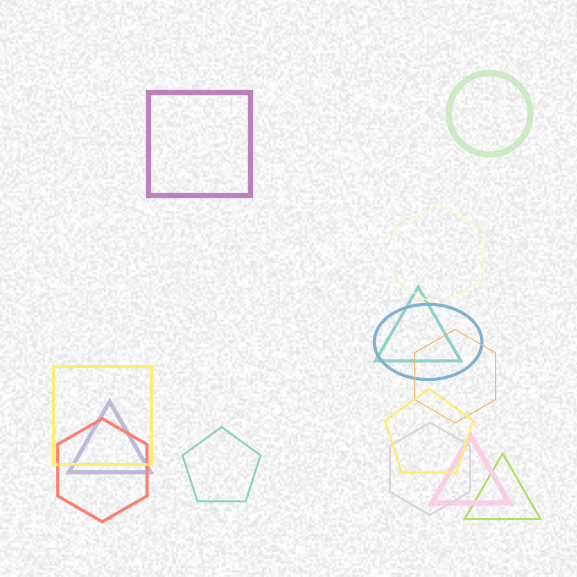[{"shape": "pentagon", "thickness": 1, "radius": 0.36, "center": [0.384, 0.189]}, {"shape": "triangle", "thickness": 1.5, "radius": 0.43, "center": [0.724, 0.417]}, {"shape": "hexagon", "thickness": 0.5, "radius": 0.45, "center": [0.759, 0.557]}, {"shape": "triangle", "thickness": 2, "radius": 0.41, "center": [0.19, 0.222]}, {"shape": "hexagon", "thickness": 1.5, "radius": 0.45, "center": [0.177, 0.185]}, {"shape": "oval", "thickness": 1.5, "radius": 0.47, "center": [0.741, 0.407]}, {"shape": "hexagon", "thickness": 0.5, "radius": 0.4, "center": [0.788, 0.348]}, {"shape": "triangle", "thickness": 1, "radius": 0.38, "center": [0.87, 0.138]}, {"shape": "triangle", "thickness": 2.5, "radius": 0.39, "center": [0.815, 0.167]}, {"shape": "hexagon", "thickness": 1, "radius": 0.4, "center": [0.745, 0.187]}, {"shape": "square", "thickness": 2.5, "radius": 0.44, "center": [0.344, 0.751]}, {"shape": "circle", "thickness": 3, "radius": 0.35, "center": [0.848, 0.802]}, {"shape": "pentagon", "thickness": 1, "radius": 0.4, "center": [0.743, 0.246]}, {"shape": "square", "thickness": 1.5, "radius": 0.43, "center": [0.177, 0.28]}]